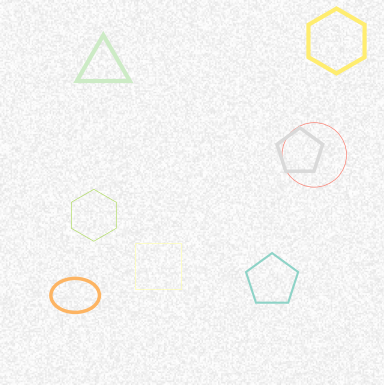[{"shape": "pentagon", "thickness": 1.5, "radius": 0.36, "center": [0.707, 0.271]}, {"shape": "square", "thickness": 0.5, "radius": 0.3, "center": [0.41, 0.309]}, {"shape": "circle", "thickness": 0.5, "radius": 0.42, "center": [0.816, 0.598]}, {"shape": "oval", "thickness": 2.5, "radius": 0.32, "center": [0.195, 0.233]}, {"shape": "hexagon", "thickness": 0.5, "radius": 0.34, "center": [0.244, 0.441]}, {"shape": "pentagon", "thickness": 2.5, "radius": 0.31, "center": [0.779, 0.606]}, {"shape": "triangle", "thickness": 3, "radius": 0.4, "center": [0.268, 0.829]}, {"shape": "hexagon", "thickness": 3, "radius": 0.42, "center": [0.874, 0.894]}]